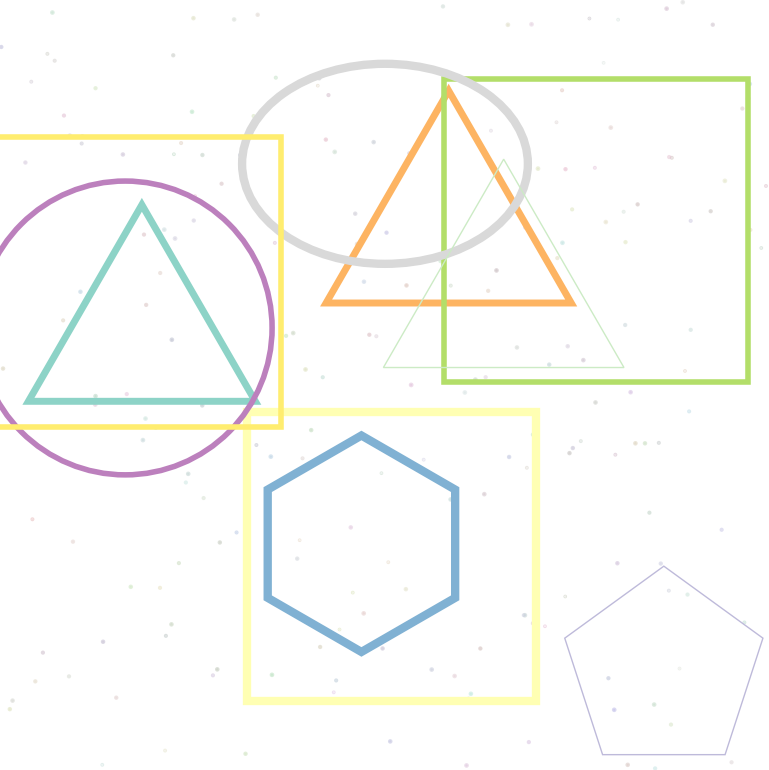[{"shape": "triangle", "thickness": 2.5, "radius": 0.85, "center": [0.184, 0.564]}, {"shape": "square", "thickness": 3, "radius": 0.94, "center": [0.508, 0.278]}, {"shape": "pentagon", "thickness": 0.5, "radius": 0.68, "center": [0.862, 0.129]}, {"shape": "hexagon", "thickness": 3, "radius": 0.7, "center": [0.469, 0.294]}, {"shape": "triangle", "thickness": 2.5, "radius": 0.92, "center": [0.583, 0.698]}, {"shape": "square", "thickness": 2, "radius": 0.99, "center": [0.774, 0.701]}, {"shape": "oval", "thickness": 3, "radius": 0.93, "center": [0.5, 0.787]}, {"shape": "circle", "thickness": 2, "radius": 0.95, "center": [0.163, 0.574]}, {"shape": "triangle", "thickness": 0.5, "radius": 0.9, "center": [0.654, 0.613]}, {"shape": "square", "thickness": 2, "radius": 0.94, "center": [0.177, 0.634]}]